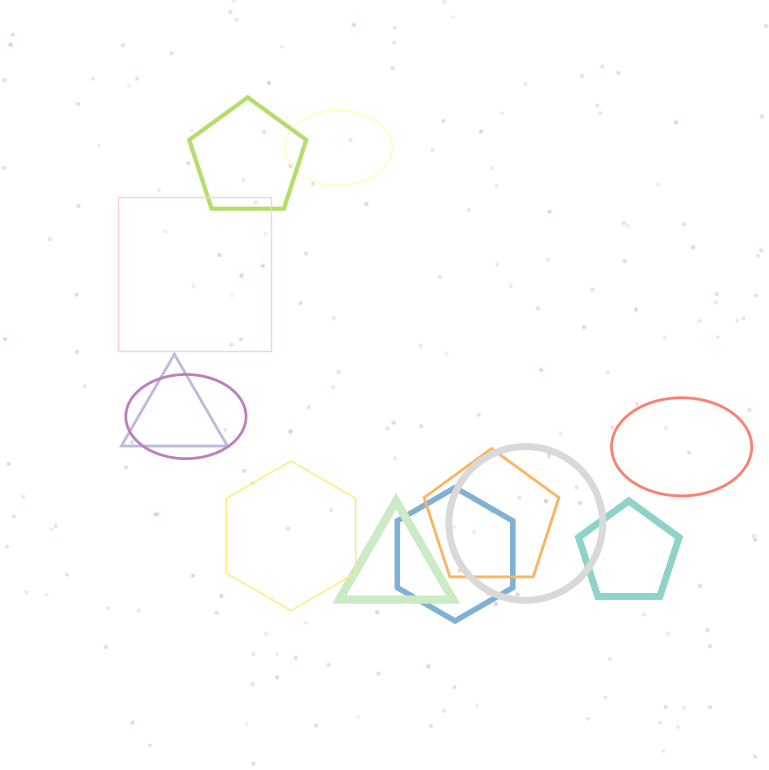[{"shape": "pentagon", "thickness": 2.5, "radius": 0.34, "center": [0.817, 0.281]}, {"shape": "oval", "thickness": 0.5, "radius": 0.35, "center": [0.439, 0.808]}, {"shape": "triangle", "thickness": 1, "radius": 0.4, "center": [0.226, 0.46]}, {"shape": "oval", "thickness": 1, "radius": 0.46, "center": [0.885, 0.42]}, {"shape": "hexagon", "thickness": 2, "radius": 0.43, "center": [0.591, 0.28]}, {"shape": "pentagon", "thickness": 1, "radius": 0.46, "center": [0.638, 0.325]}, {"shape": "pentagon", "thickness": 1.5, "radius": 0.4, "center": [0.322, 0.794]}, {"shape": "square", "thickness": 0.5, "radius": 0.5, "center": [0.252, 0.644]}, {"shape": "circle", "thickness": 2.5, "radius": 0.5, "center": [0.683, 0.32]}, {"shape": "oval", "thickness": 1, "radius": 0.39, "center": [0.241, 0.459]}, {"shape": "triangle", "thickness": 3, "radius": 0.43, "center": [0.514, 0.264]}, {"shape": "hexagon", "thickness": 0.5, "radius": 0.49, "center": [0.378, 0.304]}]